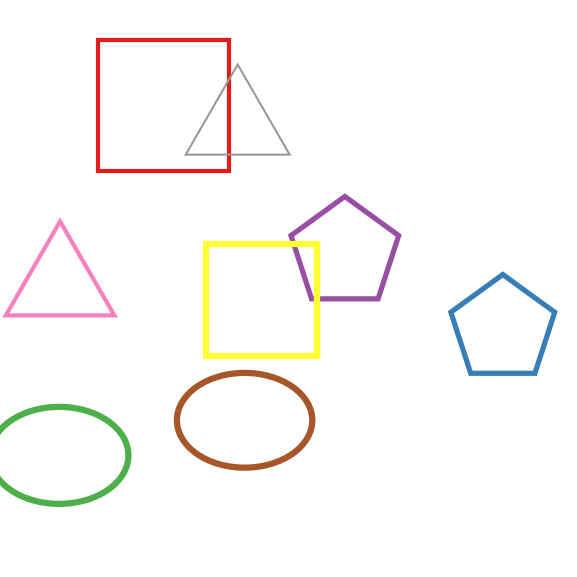[{"shape": "square", "thickness": 2, "radius": 0.57, "center": [0.283, 0.816]}, {"shape": "pentagon", "thickness": 2.5, "radius": 0.47, "center": [0.871, 0.429]}, {"shape": "oval", "thickness": 3, "radius": 0.6, "center": [0.102, 0.211]}, {"shape": "pentagon", "thickness": 2.5, "radius": 0.49, "center": [0.597, 0.561]}, {"shape": "square", "thickness": 3, "radius": 0.48, "center": [0.453, 0.479]}, {"shape": "oval", "thickness": 3, "radius": 0.59, "center": [0.424, 0.271]}, {"shape": "triangle", "thickness": 2, "radius": 0.54, "center": [0.104, 0.507]}, {"shape": "triangle", "thickness": 1, "radius": 0.52, "center": [0.412, 0.783]}]